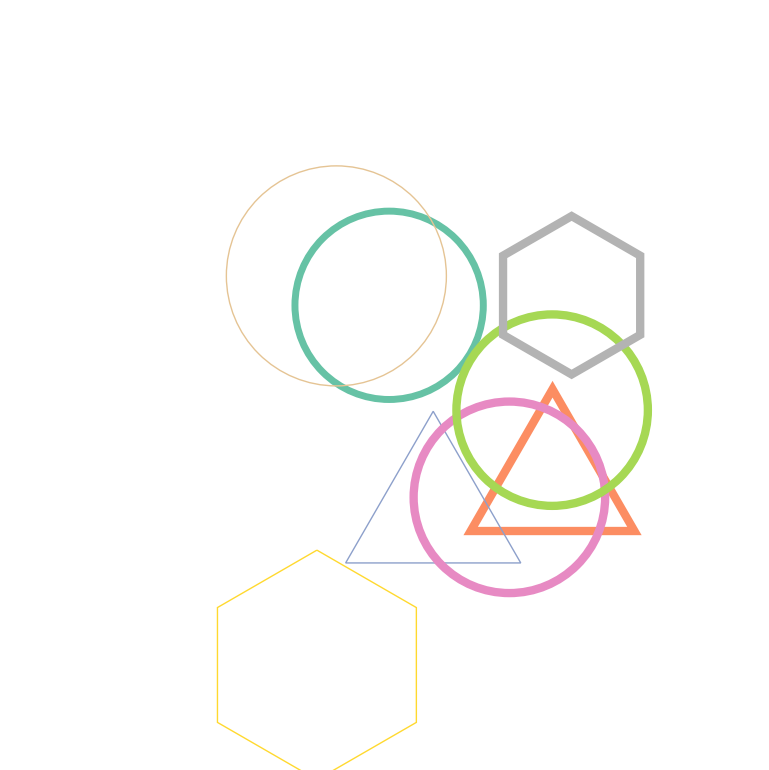[{"shape": "circle", "thickness": 2.5, "radius": 0.61, "center": [0.505, 0.603]}, {"shape": "triangle", "thickness": 3, "radius": 0.61, "center": [0.718, 0.372]}, {"shape": "triangle", "thickness": 0.5, "radius": 0.66, "center": [0.563, 0.335]}, {"shape": "circle", "thickness": 3, "radius": 0.62, "center": [0.662, 0.354]}, {"shape": "circle", "thickness": 3, "radius": 0.62, "center": [0.717, 0.467]}, {"shape": "hexagon", "thickness": 0.5, "radius": 0.75, "center": [0.412, 0.136]}, {"shape": "circle", "thickness": 0.5, "radius": 0.71, "center": [0.437, 0.642]}, {"shape": "hexagon", "thickness": 3, "radius": 0.51, "center": [0.742, 0.617]}]